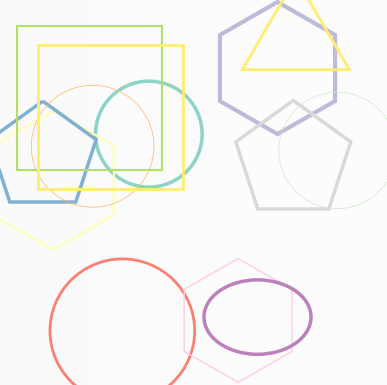[{"shape": "circle", "thickness": 2.5, "radius": 0.69, "center": [0.384, 0.652]}, {"shape": "hexagon", "thickness": 1.5, "radius": 0.9, "center": [0.138, 0.531]}, {"shape": "hexagon", "thickness": 3, "radius": 0.86, "center": [0.716, 0.823]}, {"shape": "circle", "thickness": 2, "radius": 0.93, "center": [0.316, 0.141]}, {"shape": "pentagon", "thickness": 2.5, "radius": 0.72, "center": [0.11, 0.593]}, {"shape": "circle", "thickness": 0.5, "radius": 0.79, "center": [0.239, 0.62]}, {"shape": "square", "thickness": 1.5, "radius": 0.93, "center": [0.231, 0.744]}, {"shape": "hexagon", "thickness": 1, "radius": 0.8, "center": [0.614, 0.168]}, {"shape": "pentagon", "thickness": 2.5, "radius": 0.78, "center": [0.757, 0.583]}, {"shape": "oval", "thickness": 2.5, "radius": 0.69, "center": [0.665, 0.176]}, {"shape": "circle", "thickness": 0.5, "radius": 0.76, "center": [0.871, 0.609]}, {"shape": "triangle", "thickness": 2, "radius": 0.8, "center": [0.763, 0.899]}, {"shape": "square", "thickness": 2, "radius": 0.94, "center": [0.285, 0.696]}]